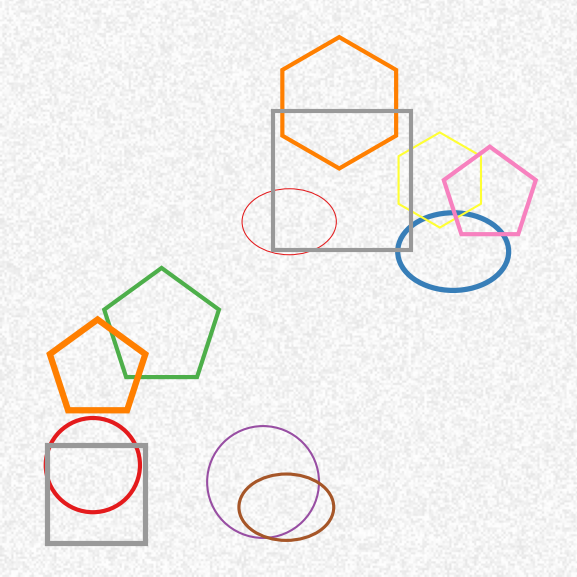[{"shape": "oval", "thickness": 0.5, "radius": 0.41, "center": [0.501, 0.615]}, {"shape": "circle", "thickness": 2, "radius": 0.41, "center": [0.161, 0.194]}, {"shape": "oval", "thickness": 2.5, "radius": 0.48, "center": [0.785, 0.563]}, {"shape": "pentagon", "thickness": 2, "radius": 0.52, "center": [0.28, 0.431]}, {"shape": "circle", "thickness": 1, "radius": 0.48, "center": [0.456, 0.165]}, {"shape": "pentagon", "thickness": 3, "radius": 0.43, "center": [0.169, 0.359]}, {"shape": "hexagon", "thickness": 2, "radius": 0.57, "center": [0.587, 0.821]}, {"shape": "hexagon", "thickness": 1, "radius": 0.41, "center": [0.762, 0.687]}, {"shape": "oval", "thickness": 1.5, "radius": 0.41, "center": [0.496, 0.121]}, {"shape": "pentagon", "thickness": 2, "radius": 0.42, "center": [0.848, 0.661]}, {"shape": "square", "thickness": 2.5, "radius": 0.43, "center": [0.166, 0.144]}, {"shape": "square", "thickness": 2, "radius": 0.6, "center": [0.592, 0.687]}]